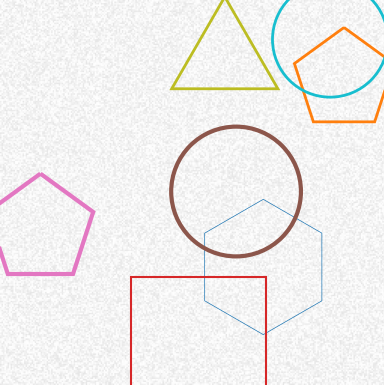[{"shape": "hexagon", "thickness": 0.5, "radius": 0.88, "center": [0.684, 0.307]}, {"shape": "pentagon", "thickness": 2, "radius": 0.68, "center": [0.894, 0.793]}, {"shape": "square", "thickness": 1.5, "radius": 0.88, "center": [0.515, 0.105]}, {"shape": "circle", "thickness": 3, "radius": 0.84, "center": [0.613, 0.503]}, {"shape": "pentagon", "thickness": 3, "radius": 0.72, "center": [0.105, 0.405]}, {"shape": "triangle", "thickness": 2, "radius": 0.8, "center": [0.584, 0.849]}, {"shape": "circle", "thickness": 2, "radius": 0.75, "center": [0.857, 0.897]}]